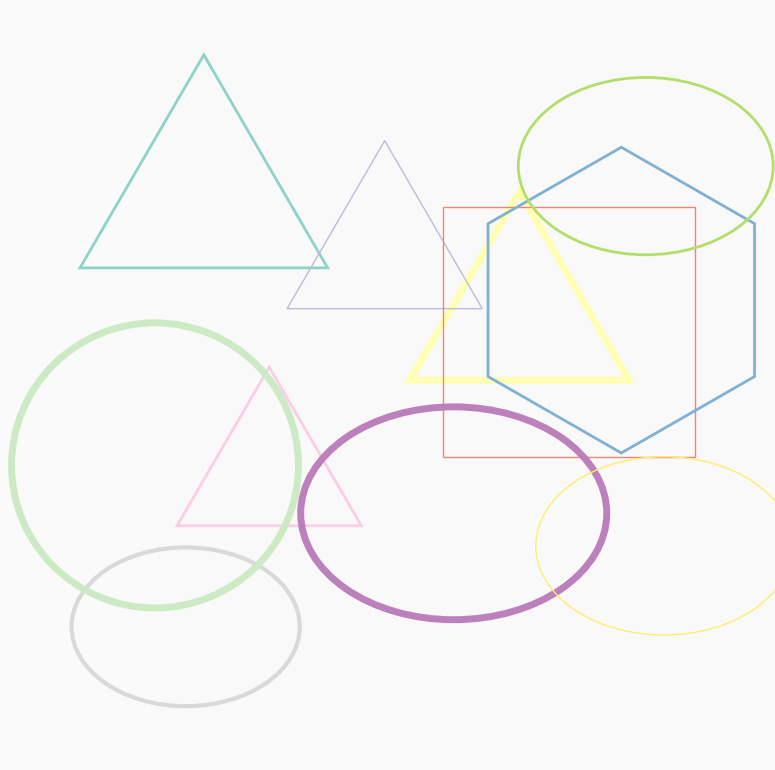[{"shape": "triangle", "thickness": 1, "radius": 0.92, "center": [0.263, 0.744]}, {"shape": "triangle", "thickness": 2.5, "radius": 0.82, "center": [0.67, 0.588]}, {"shape": "triangle", "thickness": 0.5, "radius": 0.73, "center": [0.496, 0.672]}, {"shape": "square", "thickness": 0.5, "radius": 0.81, "center": [0.734, 0.569]}, {"shape": "hexagon", "thickness": 1, "radius": 0.99, "center": [0.802, 0.61]}, {"shape": "oval", "thickness": 1, "radius": 0.82, "center": [0.833, 0.784]}, {"shape": "triangle", "thickness": 1, "radius": 0.69, "center": [0.347, 0.386]}, {"shape": "oval", "thickness": 1.5, "radius": 0.74, "center": [0.24, 0.186]}, {"shape": "oval", "thickness": 2.5, "radius": 0.99, "center": [0.585, 0.333]}, {"shape": "circle", "thickness": 2.5, "radius": 0.93, "center": [0.2, 0.396]}, {"shape": "oval", "thickness": 0.5, "radius": 0.83, "center": [0.857, 0.291]}]